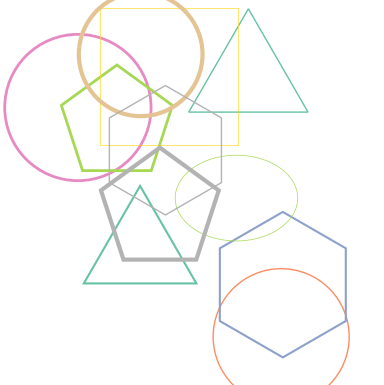[{"shape": "triangle", "thickness": 1, "radius": 0.89, "center": [0.645, 0.798]}, {"shape": "triangle", "thickness": 1.5, "radius": 0.84, "center": [0.364, 0.348]}, {"shape": "circle", "thickness": 1, "radius": 0.88, "center": [0.73, 0.125]}, {"shape": "hexagon", "thickness": 1.5, "radius": 0.94, "center": [0.735, 0.261]}, {"shape": "circle", "thickness": 2, "radius": 0.95, "center": [0.202, 0.721]}, {"shape": "oval", "thickness": 0.5, "radius": 0.8, "center": [0.614, 0.486]}, {"shape": "pentagon", "thickness": 2, "radius": 0.76, "center": [0.304, 0.68]}, {"shape": "square", "thickness": 0.5, "radius": 0.89, "center": [0.438, 0.801]}, {"shape": "circle", "thickness": 3, "radius": 0.8, "center": [0.365, 0.859]}, {"shape": "hexagon", "thickness": 1, "radius": 0.84, "center": [0.43, 0.61]}, {"shape": "pentagon", "thickness": 3, "radius": 0.8, "center": [0.415, 0.456]}]